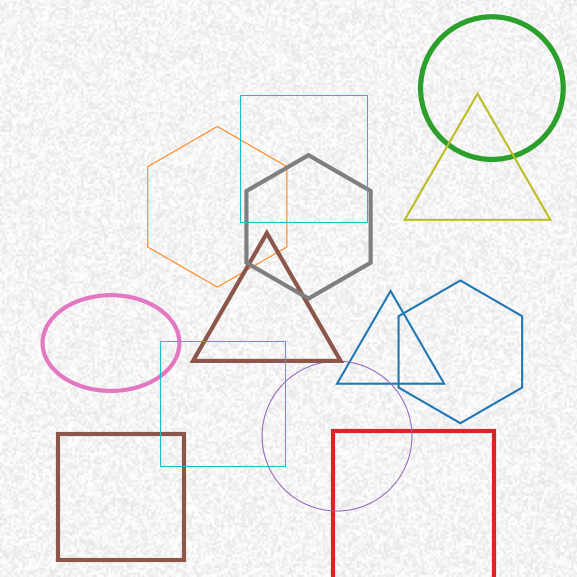[{"shape": "hexagon", "thickness": 1, "radius": 0.62, "center": [0.797, 0.39]}, {"shape": "triangle", "thickness": 1, "radius": 0.54, "center": [0.676, 0.388]}, {"shape": "hexagon", "thickness": 0.5, "radius": 0.7, "center": [0.376, 0.641]}, {"shape": "circle", "thickness": 2.5, "radius": 0.62, "center": [0.852, 0.847]}, {"shape": "square", "thickness": 2, "radius": 0.7, "center": [0.716, 0.113]}, {"shape": "circle", "thickness": 0.5, "radius": 0.65, "center": [0.584, 0.244]}, {"shape": "triangle", "thickness": 2, "radius": 0.74, "center": [0.462, 0.448]}, {"shape": "square", "thickness": 2, "radius": 0.55, "center": [0.209, 0.139]}, {"shape": "oval", "thickness": 2, "radius": 0.59, "center": [0.192, 0.405]}, {"shape": "hexagon", "thickness": 2, "radius": 0.62, "center": [0.534, 0.606]}, {"shape": "triangle", "thickness": 1, "radius": 0.73, "center": [0.827, 0.691]}, {"shape": "square", "thickness": 0.5, "radius": 0.55, "center": [0.526, 0.725]}, {"shape": "square", "thickness": 0.5, "radius": 0.54, "center": [0.385, 0.3]}]